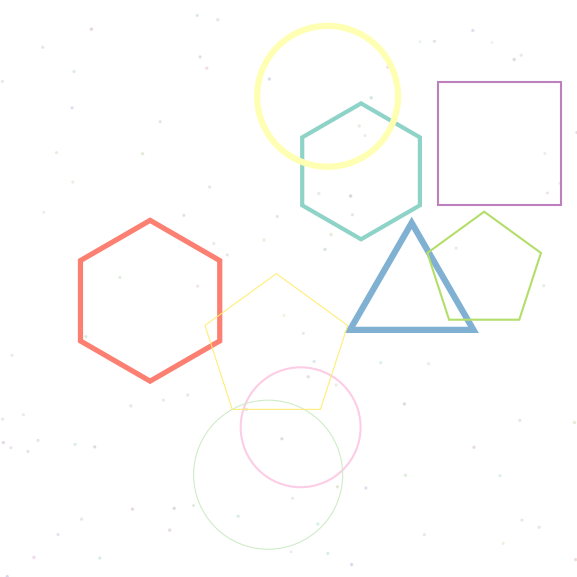[{"shape": "hexagon", "thickness": 2, "radius": 0.59, "center": [0.625, 0.702]}, {"shape": "circle", "thickness": 3, "radius": 0.61, "center": [0.567, 0.832]}, {"shape": "hexagon", "thickness": 2.5, "radius": 0.7, "center": [0.26, 0.478]}, {"shape": "triangle", "thickness": 3, "radius": 0.62, "center": [0.713, 0.49]}, {"shape": "pentagon", "thickness": 1, "radius": 0.52, "center": [0.838, 0.529]}, {"shape": "circle", "thickness": 1, "radius": 0.52, "center": [0.521, 0.259]}, {"shape": "square", "thickness": 1, "radius": 0.53, "center": [0.864, 0.751]}, {"shape": "circle", "thickness": 0.5, "radius": 0.65, "center": [0.464, 0.177]}, {"shape": "pentagon", "thickness": 0.5, "radius": 0.65, "center": [0.478, 0.395]}]